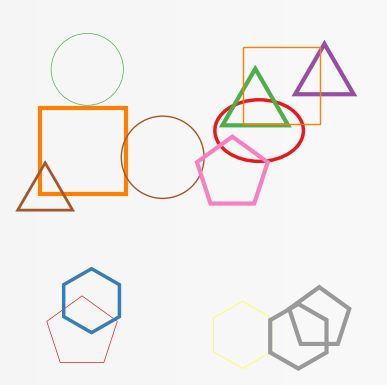[{"shape": "pentagon", "thickness": 0.5, "radius": 0.48, "center": [0.212, 0.136]}, {"shape": "oval", "thickness": 2.5, "radius": 0.57, "center": [0.669, 0.661]}, {"shape": "hexagon", "thickness": 2.5, "radius": 0.42, "center": [0.236, 0.219]}, {"shape": "circle", "thickness": 0.5, "radius": 0.47, "center": [0.225, 0.82]}, {"shape": "triangle", "thickness": 3, "radius": 0.49, "center": [0.659, 0.723]}, {"shape": "triangle", "thickness": 3, "radius": 0.44, "center": [0.837, 0.799]}, {"shape": "square", "thickness": 3, "radius": 0.56, "center": [0.214, 0.607]}, {"shape": "square", "thickness": 1, "radius": 0.5, "center": [0.726, 0.779]}, {"shape": "hexagon", "thickness": 0.5, "radius": 0.44, "center": [0.626, 0.13]}, {"shape": "triangle", "thickness": 2, "radius": 0.41, "center": [0.117, 0.495]}, {"shape": "circle", "thickness": 1, "radius": 0.53, "center": [0.42, 0.591]}, {"shape": "pentagon", "thickness": 3, "radius": 0.48, "center": [0.6, 0.549]}, {"shape": "hexagon", "thickness": 3, "radius": 0.42, "center": [0.77, 0.127]}, {"shape": "pentagon", "thickness": 3, "radius": 0.41, "center": [0.824, 0.173]}]